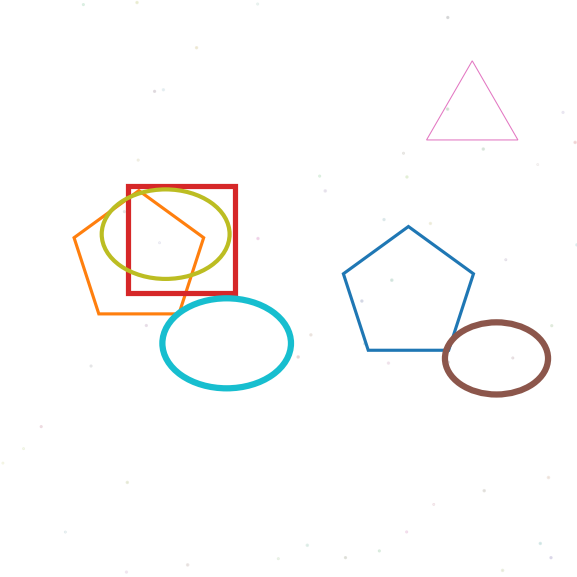[{"shape": "pentagon", "thickness": 1.5, "radius": 0.59, "center": [0.707, 0.488]}, {"shape": "pentagon", "thickness": 1.5, "radius": 0.59, "center": [0.24, 0.551]}, {"shape": "square", "thickness": 2.5, "radius": 0.46, "center": [0.314, 0.584]}, {"shape": "oval", "thickness": 3, "radius": 0.45, "center": [0.86, 0.379]}, {"shape": "triangle", "thickness": 0.5, "radius": 0.46, "center": [0.818, 0.802]}, {"shape": "oval", "thickness": 2, "radius": 0.55, "center": [0.287, 0.594]}, {"shape": "oval", "thickness": 3, "radius": 0.56, "center": [0.393, 0.405]}]